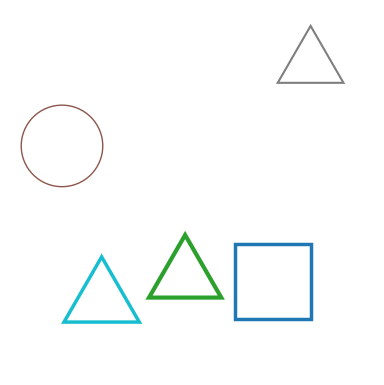[{"shape": "square", "thickness": 2.5, "radius": 0.49, "center": [0.709, 0.269]}, {"shape": "triangle", "thickness": 3, "radius": 0.54, "center": [0.481, 0.281]}, {"shape": "circle", "thickness": 1, "radius": 0.53, "center": [0.161, 0.621]}, {"shape": "triangle", "thickness": 1.5, "radius": 0.49, "center": [0.807, 0.834]}, {"shape": "triangle", "thickness": 2.5, "radius": 0.56, "center": [0.264, 0.22]}]